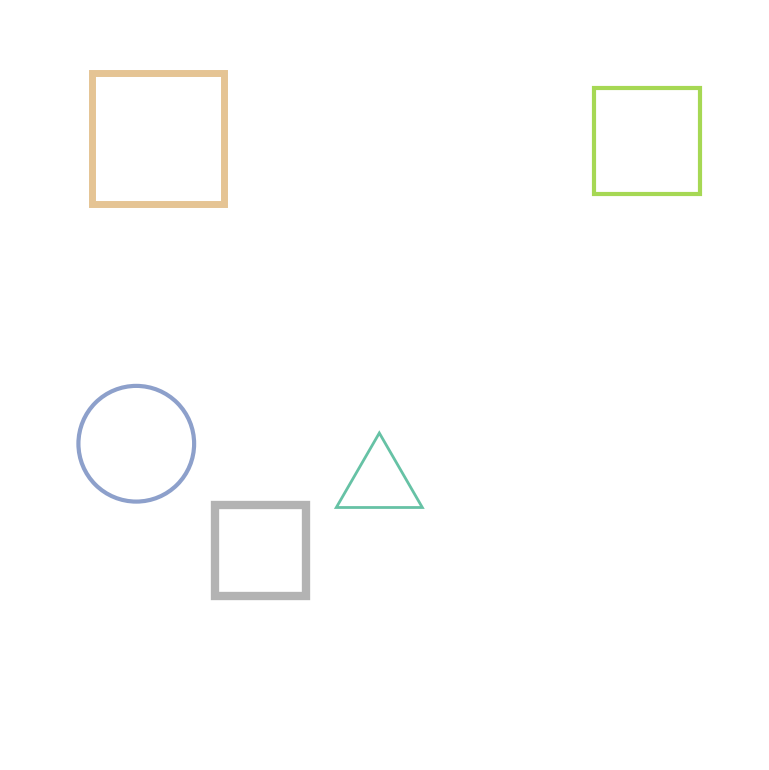[{"shape": "triangle", "thickness": 1, "radius": 0.32, "center": [0.493, 0.373]}, {"shape": "circle", "thickness": 1.5, "radius": 0.38, "center": [0.177, 0.424]}, {"shape": "square", "thickness": 1.5, "radius": 0.34, "center": [0.84, 0.817]}, {"shape": "square", "thickness": 2.5, "radius": 0.43, "center": [0.205, 0.82]}, {"shape": "square", "thickness": 3, "radius": 0.3, "center": [0.339, 0.285]}]